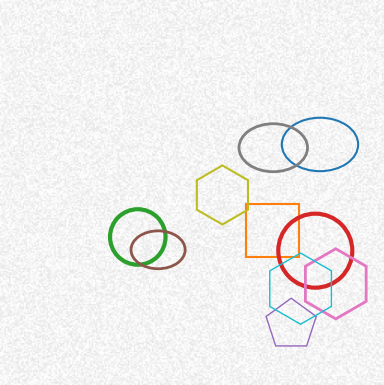[{"shape": "oval", "thickness": 1.5, "radius": 0.5, "center": [0.831, 0.625]}, {"shape": "square", "thickness": 1.5, "radius": 0.34, "center": [0.708, 0.401]}, {"shape": "circle", "thickness": 3, "radius": 0.36, "center": [0.358, 0.384]}, {"shape": "circle", "thickness": 3, "radius": 0.48, "center": [0.819, 0.349]}, {"shape": "pentagon", "thickness": 1, "radius": 0.34, "center": [0.756, 0.157]}, {"shape": "oval", "thickness": 2, "radius": 0.35, "center": [0.411, 0.351]}, {"shape": "hexagon", "thickness": 2, "radius": 0.46, "center": [0.872, 0.263]}, {"shape": "oval", "thickness": 2, "radius": 0.44, "center": [0.71, 0.616]}, {"shape": "hexagon", "thickness": 1.5, "radius": 0.38, "center": [0.578, 0.494]}, {"shape": "hexagon", "thickness": 1, "radius": 0.46, "center": [0.781, 0.25]}]